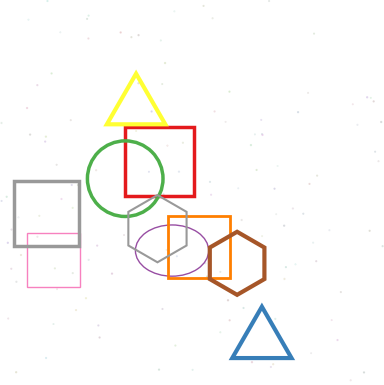[{"shape": "square", "thickness": 2.5, "radius": 0.45, "center": [0.414, 0.58]}, {"shape": "triangle", "thickness": 3, "radius": 0.44, "center": [0.68, 0.114]}, {"shape": "circle", "thickness": 2.5, "radius": 0.49, "center": [0.325, 0.536]}, {"shape": "oval", "thickness": 1, "radius": 0.48, "center": [0.447, 0.349]}, {"shape": "square", "thickness": 2, "radius": 0.4, "center": [0.517, 0.359]}, {"shape": "triangle", "thickness": 3, "radius": 0.44, "center": [0.353, 0.721]}, {"shape": "hexagon", "thickness": 3, "radius": 0.41, "center": [0.616, 0.316]}, {"shape": "square", "thickness": 1, "radius": 0.35, "center": [0.139, 0.325]}, {"shape": "square", "thickness": 2.5, "radius": 0.43, "center": [0.121, 0.446]}, {"shape": "hexagon", "thickness": 1.5, "radius": 0.44, "center": [0.409, 0.406]}]